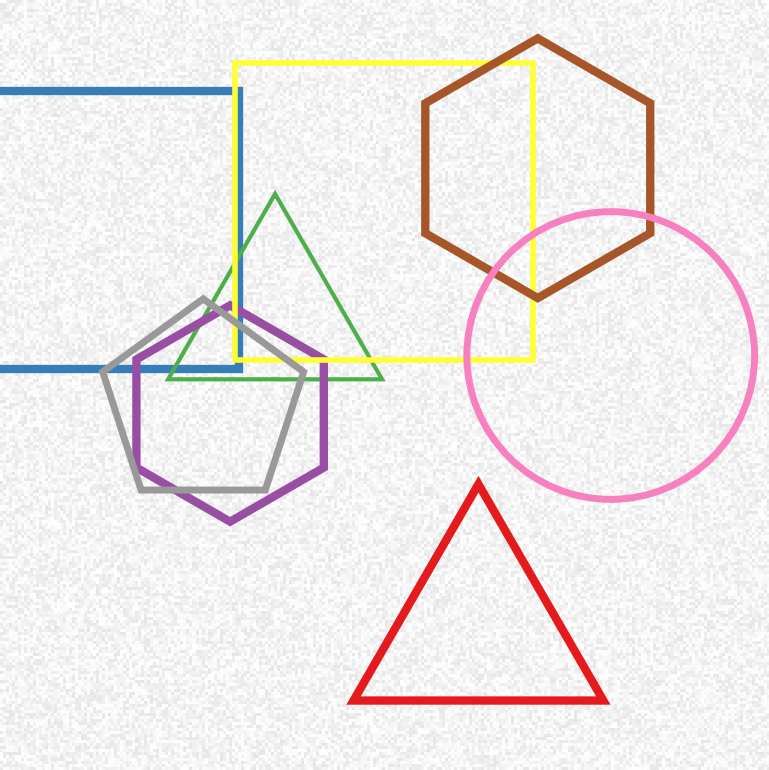[{"shape": "triangle", "thickness": 3, "radius": 0.94, "center": [0.621, 0.184]}, {"shape": "square", "thickness": 3, "radius": 0.9, "center": [0.13, 0.701]}, {"shape": "triangle", "thickness": 1.5, "radius": 0.8, "center": [0.357, 0.588]}, {"shape": "hexagon", "thickness": 3, "radius": 0.7, "center": [0.299, 0.463]}, {"shape": "square", "thickness": 2, "radius": 0.97, "center": [0.499, 0.725]}, {"shape": "hexagon", "thickness": 3, "radius": 0.84, "center": [0.698, 0.782]}, {"shape": "circle", "thickness": 2.5, "radius": 0.93, "center": [0.793, 0.538]}, {"shape": "pentagon", "thickness": 2.5, "radius": 0.69, "center": [0.264, 0.475]}]